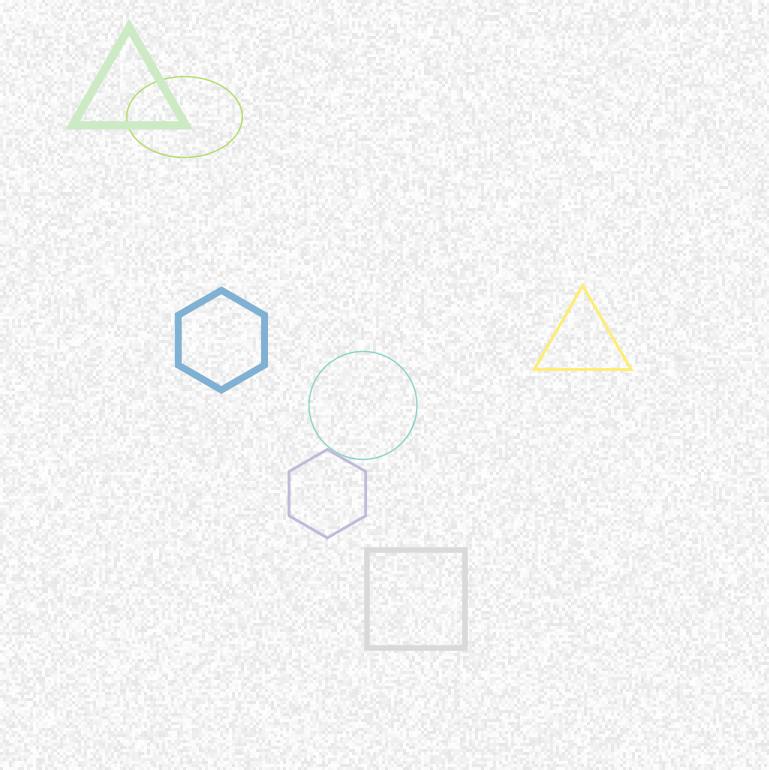[{"shape": "circle", "thickness": 0.5, "radius": 0.35, "center": [0.471, 0.473]}, {"shape": "hexagon", "thickness": 1, "radius": 0.29, "center": [0.425, 0.359]}, {"shape": "hexagon", "thickness": 2.5, "radius": 0.32, "center": [0.288, 0.558]}, {"shape": "oval", "thickness": 0.5, "radius": 0.38, "center": [0.24, 0.848]}, {"shape": "square", "thickness": 2, "radius": 0.32, "center": [0.54, 0.222]}, {"shape": "triangle", "thickness": 3, "radius": 0.42, "center": [0.168, 0.88]}, {"shape": "triangle", "thickness": 1, "radius": 0.36, "center": [0.757, 0.556]}]